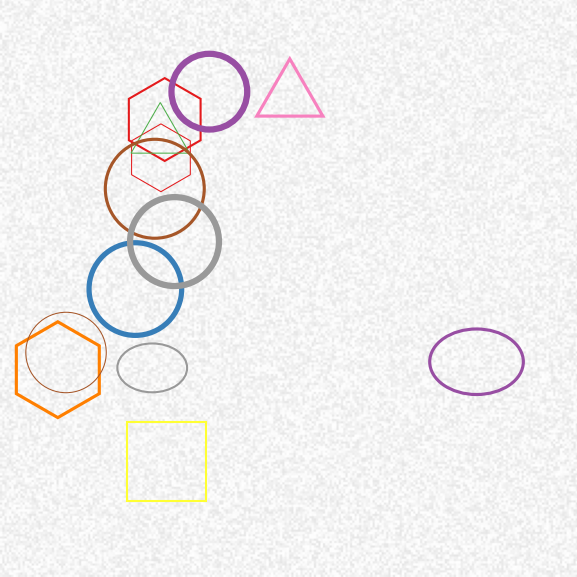[{"shape": "hexagon", "thickness": 0.5, "radius": 0.29, "center": [0.279, 0.726]}, {"shape": "hexagon", "thickness": 1, "radius": 0.36, "center": [0.285, 0.792]}, {"shape": "circle", "thickness": 2.5, "radius": 0.4, "center": [0.234, 0.499]}, {"shape": "triangle", "thickness": 0.5, "radius": 0.29, "center": [0.278, 0.763]}, {"shape": "oval", "thickness": 1.5, "radius": 0.41, "center": [0.825, 0.373]}, {"shape": "circle", "thickness": 3, "radius": 0.33, "center": [0.362, 0.84]}, {"shape": "hexagon", "thickness": 1.5, "radius": 0.41, "center": [0.1, 0.359]}, {"shape": "square", "thickness": 1, "radius": 0.34, "center": [0.289, 0.2]}, {"shape": "circle", "thickness": 0.5, "radius": 0.35, "center": [0.114, 0.389]}, {"shape": "circle", "thickness": 1.5, "radius": 0.43, "center": [0.268, 0.672]}, {"shape": "triangle", "thickness": 1.5, "radius": 0.33, "center": [0.502, 0.831]}, {"shape": "circle", "thickness": 3, "radius": 0.38, "center": [0.302, 0.581]}, {"shape": "oval", "thickness": 1, "radius": 0.3, "center": [0.264, 0.362]}]